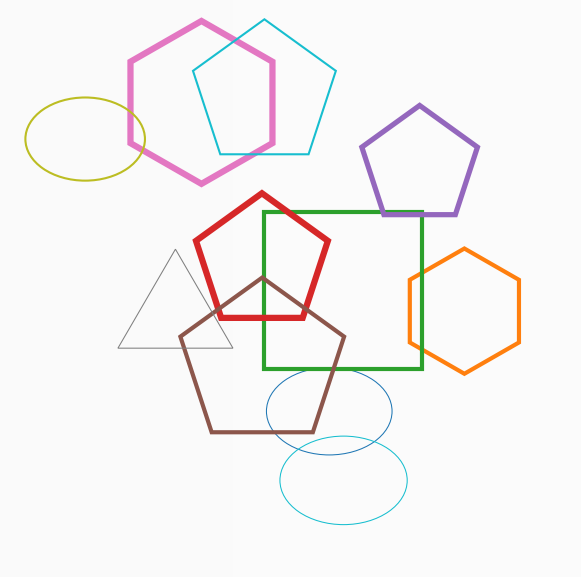[{"shape": "oval", "thickness": 0.5, "radius": 0.54, "center": [0.566, 0.287]}, {"shape": "hexagon", "thickness": 2, "radius": 0.54, "center": [0.799, 0.46]}, {"shape": "square", "thickness": 2, "radius": 0.68, "center": [0.591, 0.496]}, {"shape": "pentagon", "thickness": 3, "radius": 0.6, "center": [0.451, 0.545]}, {"shape": "pentagon", "thickness": 2.5, "radius": 0.52, "center": [0.722, 0.712]}, {"shape": "pentagon", "thickness": 2, "radius": 0.74, "center": [0.451, 0.37]}, {"shape": "hexagon", "thickness": 3, "radius": 0.71, "center": [0.347, 0.822]}, {"shape": "triangle", "thickness": 0.5, "radius": 0.57, "center": [0.302, 0.453]}, {"shape": "oval", "thickness": 1, "radius": 0.51, "center": [0.147, 0.758]}, {"shape": "oval", "thickness": 0.5, "radius": 0.55, "center": [0.591, 0.167]}, {"shape": "pentagon", "thickness": 1, "radius": 0.65, "center": [0.455, 0.837]}]